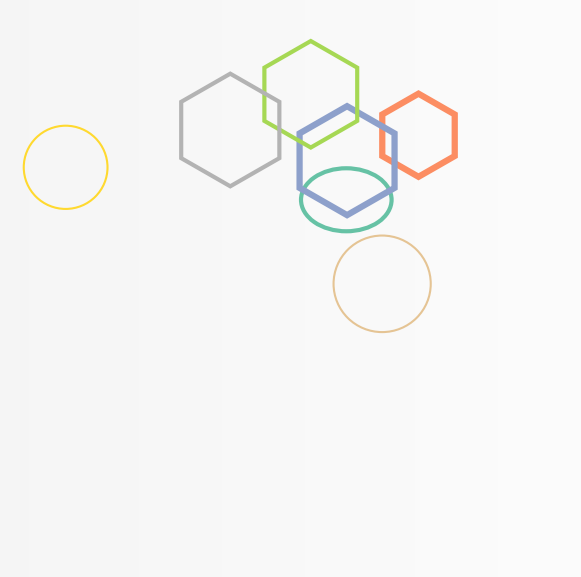[{"shape": "oval", "thickness": 2, "radius": 0.39, "center": [0.596, 0.653]}, {"shape": "hexagon", "thickness": 3, "radius": 0.36, "center": [0.72, 0.765]}, {"shape": "hexagon", "thickness": 3, "radius": 0.47, "center": [0.597, 0.721]}, {"shape": "hexagon", "thickness": 2, "radius": 0.46, "center": [0.535, 0.836]}, {"shape": "circle", "thickness": 1, "radius": 0.36, "center": [0.113, 0.709]}, {"shape": "circle", "thickness": 1, "radius": 0.42, "center": [0.657, 0.508]}, {"shape": "hexagon", "thickness": 2, "radius": 0.49, "center": [0.396, 0.774]}]